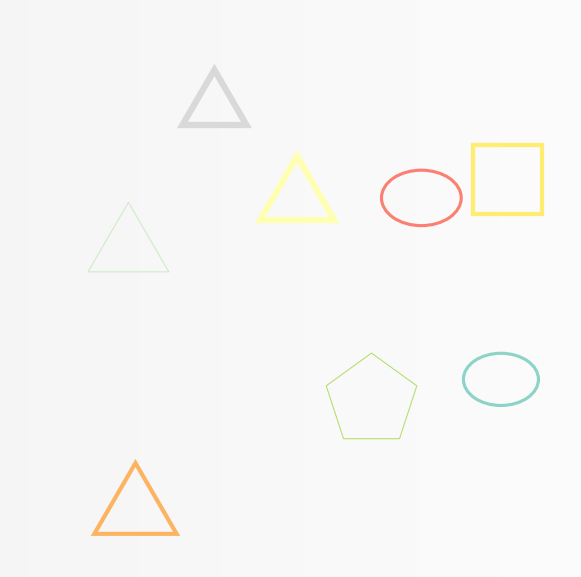[{"shape": "oval", "thickness": 1.5, "radius": 0.32, "center": [0.862, 0.342]}, {"shape": "triangle", "thickness": 3, "radius": 0.37, "center": [0.511, 0.655]}, {"shape": "oval", "thickness": 1.5, "radius": 0.34, "center": [0.725, 0.656]}, {"shape": "triangle", "thickness": 2, "radius": 0.41, "center": [0.233, 0.116]}, {"shape": "pentagon", "thickness": 0.5, "radius": 0.41, "center": [0.639, 0.306]}, {"shape": "triangle", "thickness": 3, "radius": 0.32, "center": [0.369, 0.814]}, {"shape": "triangle", "thickness": 0.5, "radius": 0.4, "center": [0.221, 0.569]}, {"shape": "square", "thickness": 2, "radius": 0.3, "center": [0.873, 0.688]}]